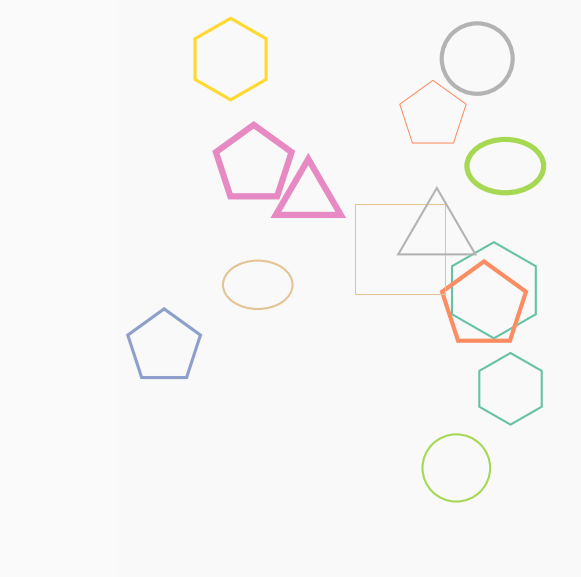[{"shape": "hexagon", "thickness": 1, "radius": 0.42, "center": [0.85, 0.497]}, {"shape": "hexagon", "thickness": 1, "radius": 0.31, "center": [0.878, 0.326]}, {"shape": "pentagon", "thickness": 0.5, "radius": 0.3, "center": [0.745, 0.8]}, {"shape": "pentagon", "thickness": 2, "radius": 0.38, "center": [0.833, 0.471]}, {"shape": "pentagon", "thickness": 1.5, "radius": 0.33, "center": [0.282, 0.399]}, {"shape": "triangle", "thickness": 3, "radius": 0.32, "center": [0.53, 0.659]}, {"shape": "pentagon", "thickness": 3, "radius": 0.34, "center": [0.437, 0.715]}, {"shape": "circle", "thickness": 1, "radius": 0.29, "center": [0.785, 0.189]}, {"shape": "oval", "thickness": 2.5, "radius": 0.33, "center": [0.869, 0.712]}, {"shape": "hexagon", "thickness": 1.5, "radius": 0.35, "center": [0.397, 0.897]}, {"shape": "oval", "thickness": 1, "radius": 0.3, "center": [0.443, 0.506]}, {"shape": "square", "thickness": 0.5, "radius": 0.39, "center": [0.688, 0.568]}, {"shape": "circle", "thickness": 2, "radius": 0.31, "center": [0.821, 0.898]}, {"shape": "triangle", "thickness": 1, "radius": 0.38, "center": [0.752, 0.597]}]